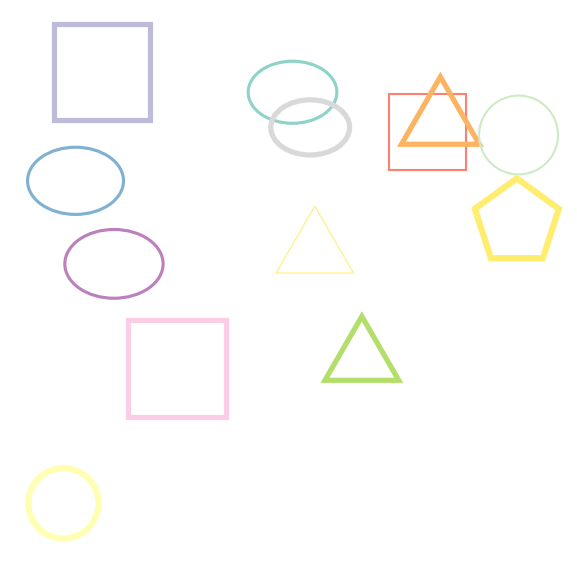[{"shape": "oval", "thickness": 1.5, "radius": 0.38, "center": [0.507, 0.839]}, {"shape": "circle", "thickness": 3, "radius": 0.3, "center": [0.11, 0.128]}, {"shape": "square", "thickness": 2.5, "radius": 0.42, "center": [0.176, 0.875]}, {"shape": "square", "thickness": 1, "radius": 0.33, "center": [0.741, 0.77]}, {"shape": "oval", "thickness": 1.5, "radius": 0.42, "center": [0.131, 0.686]}, {"shape": "triangle", "thickness": 2.5, "radius": 0.39, "center": [0.763, 0.788]}, {"shape": "triangle", "thickness": 2.5, "radius": 0.37, "center": [0.627, 0.378]}, {"shape": "square", "thickness": 2.5, "radius": 0.42, "center": [0.306, 0.361]}, {"shape": "oval", "thickness": 2.5, "radius": 0.34, "center": [0.537, 0.778]}, {"shape": "oval", "thickness": 1.5, "radius": 0.43, "center": [0.197, 0.542]}, {"shape": "circle", "thickness": 1, "radius": 0.34, "center": [0.898, 0.765]}, {"shape": "pentagon", "thickness": 3, "radius": 0.38, "center": [0.895, 0.614]}, {"shape": "triangle", "thickness": 0.5, "radius": 0.39, "center": [0.545, 0.565]}]